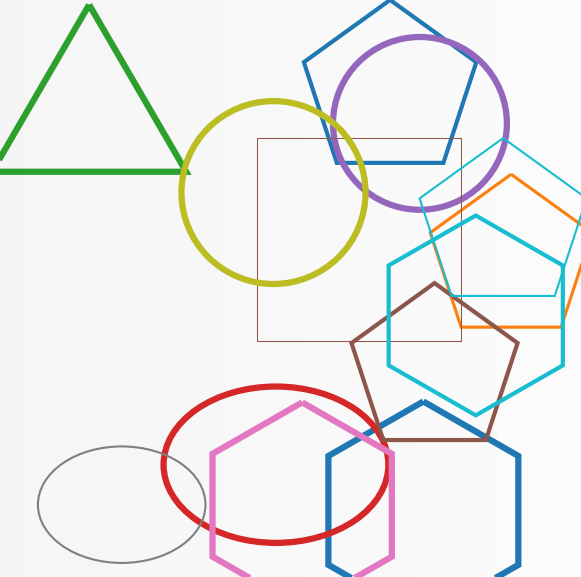[{"shape": "hexagon", "thickness": 3, "radius": 0.94, "center": [0.728, 0.115]}, {"shape": "pentagon", "thickness": 2, "radius": 0.78, "center": [0.671, 0.843]}, {"shape": "pentagon", "thickness": 1.5, "radius": 0.73, "center": [0.879, 0.551]}, {"shape": "triangle", "thickness": 3, "radius": 0.96, "center": [0.153, 0.798]}, {"shape": "oval", "thickness": 3, "radius": 0.97, "center": [0.475, 0.194]}, {"shape": "circle", "thickness": 3, "radius": 0.75, "center": [0.722, 0.785]}, {"shape": "square", "thickness": 0.5, "radius": 0.88, "center": [0.618, 0.584]}, {"shape": "pentagon", "thickness": 2, "radius": 0.75, "center": [0.748, 0.359]}, {"shape": "hexagon", "thickness": 3, "radius": 0.89, "center": [0.52, 0.124]}, {"shape": "oval", "thickness": 1, "radius": 0.72, "center": [0.209, 0.125]}, {"shape": "circle", "thickness": 3, "radius": 0.79, "center": [0.471, 0.666]}, {"shape": "hexagon", "thickness": 2, "radius": 0.87, "center": [0.818, 0.453]}, {"shape": "pentagon", "thickness": 1, "radius": 0.76, "center": [0.866, 0.609]}]